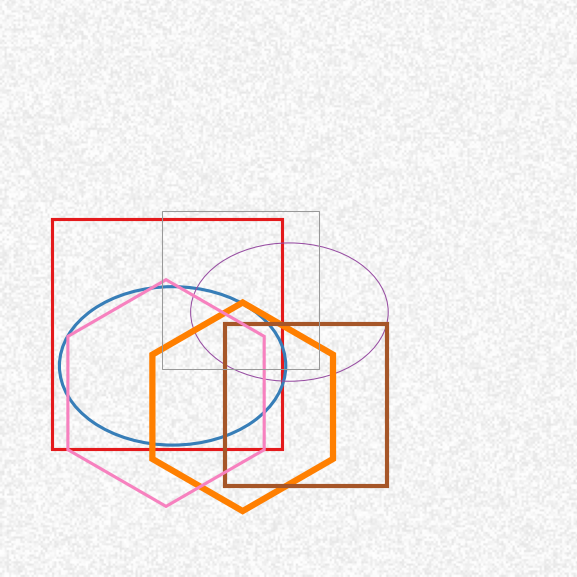[{"shape": "square", "thickness": 1.5, "radius": 1.0, "center": [0.289, 0.422]}, {"shape": "oval", "thickness": 1.5, "radius": 0.98, "center": [0.299, 0.366]}, {"shape": "oval", "thickness": 0.5, "radius": 0.86, "center": [0.501, 0.459]}, {"shape": "hexagon", "thickness": 3, "radius": 0.9, "center": [0.42, 0.295]}, {"shape": "square", "thickness": 2, "radius": 0.7, "center": [0.53, 0.298]}, {"shape": "hexagon", "thickness": 1.5, "radius": 0.98, "center": [0.288, 0.319]}, {"shape": "square", "thickness": 0.5, "radius": 0.68, "center": [0.417, 0.497]}]